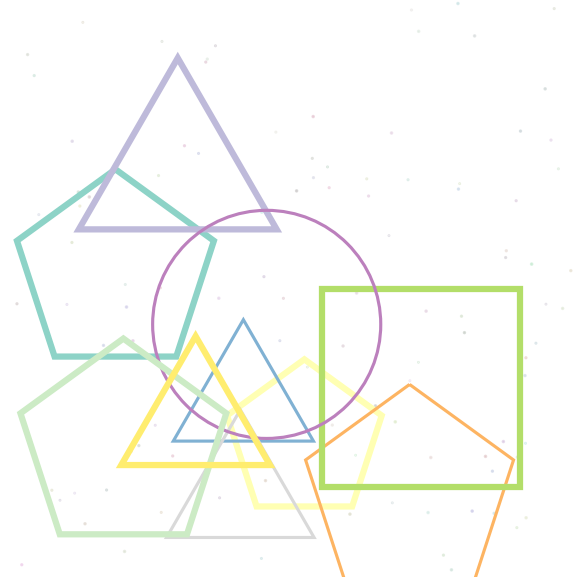[{"shape": "pentagon", "thickness": 3, "radius": 0.9, "center": [0.2, 0.527]}, {"shape": "pentagon", "thickness": 3, "radius": 0.7, "center": [0.527, 0.236]}, {"shape": "triangle", "thickness": 3, "radius": 0.99, "center": [0.308, 0.701]}, {"shape": "triangle", "thickness": 1.5, "radius": 0.7, "center": [0.421, 0.305]}, {"shape": "pentagon", "thickness": 1.5, "radius": 0.95, "center": [0.709, 0.144]}, {"shape": "square", "thickness": 3, "radius": 0.86, "center": [0.729, 0.327]}, {"shape": "triangle", "thickness": 1.5, "radius": 0.74, "center": [0.416, 0.142]}, {"shape": "circle", "thickness": 1.5, "radius": 0.99, "center": [0.462, 0.437]}, {"shape": "pentagon", "thickness": 3, "radius": 0.94, "center": [0.214, 0.226]}, {"shape": "triangle", "thickness": 3, "radius": 0.74, "center": [0.339, 0.268]}]